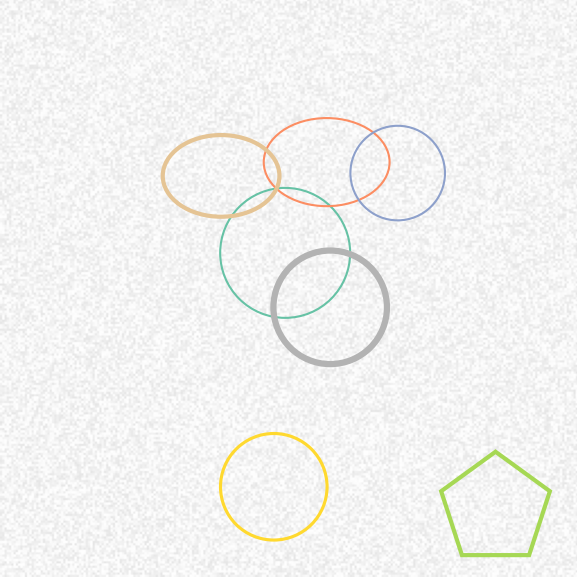[{"shape": "circle", "thickness": 1, "radius": 0.56, "center": [0.494, 0.561]}, {"shape": "oval", "thickness": 1, "radius": 0.54, "center": [0.566, 0.718]}, {"shape": "circle", "thickness": 1, "radius": 0.41, "center": [0.689, 0.699]}, {"shape": "pentagon", "thickness": 2, "radius": 0.49, "center": [0.858, 0.118]}, {"shape": "circle", "thickness": 1.5, "radius": 0.46, "center": [0.474, 0.156]}, {"shape": "oval", "thickness": 2, "radius": 0.51, "center": [0.383, 0.695]}, {"shape": "circle", "thickness": 3, "radius": 0.49, "center": [0.572, 0.467]}]